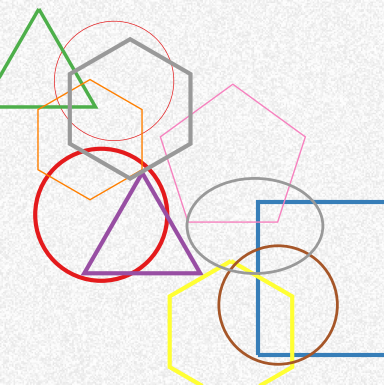[{"shape": "circle", "thickness": 0.5, "radius": 0.78, "center": [0.296, 0.79]}, {"shape": "circle", "thickness": 3, "radius": 0.86, "center": [0.263, 0.442]}, {"shape": "square", "thickness": 3, "radius": 0.99, "center": [0.87, 0.277]}, {"shape": "triangle", "thickness": 2.5, "radius": 0.85, "center": [0.101, 0.807]}, {"shape": "triangle", "thickness": 3, "radius": 0.87, "center": [0.369, 0.377]}, {"shape": "hexagon", "thickness": 1, "radius": 0.78, "center": [0.234, 0.637]}, {"shape": "hexagon", "thickness": 3, "radius": 0.92, "center": [0.6, 0.138]}, {"shape": "circle", "thickness": 2, "radius": 0.77, "center": [0.722, 0.208]}, {"shape": "pentagon", "thickness": 1, "radius": 0.99, "center": [0.605, 0.583]}, {"shape": "hexagon", "thickness": 3, "radius": 0.9, "center": [0.338, 0.717]}, {"shape": "oval", "thickness": 2, "radius": 0.88, "center": [0.662, 0.413]}]